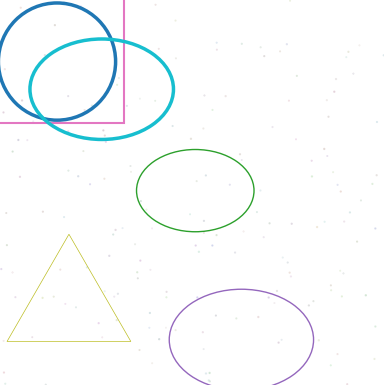[{"shape": "circle", "thickness": 2.5, "radius": 0.76, "center": [0.148, 0.84]}, {"shape": "oval", "thickness": 1, "radius": 0.76, "center": [0.507, 0.505]}, {"shape": "oval", "thickness": 1, "radius": 0.94, "center": [0.627, 0.118]}, {"shape": "square", "thickness": 1.5, "radius": 0.97, "center": [0.127, 0.875]}, {"shape": "triangle", "thickness": 0.5, "radius": 0.93, "center": [0.179, 0.206]}, {"shape": "oval", "thickness": 2.5, "radius": 0.93, "center": [0.264, 0.768]}]